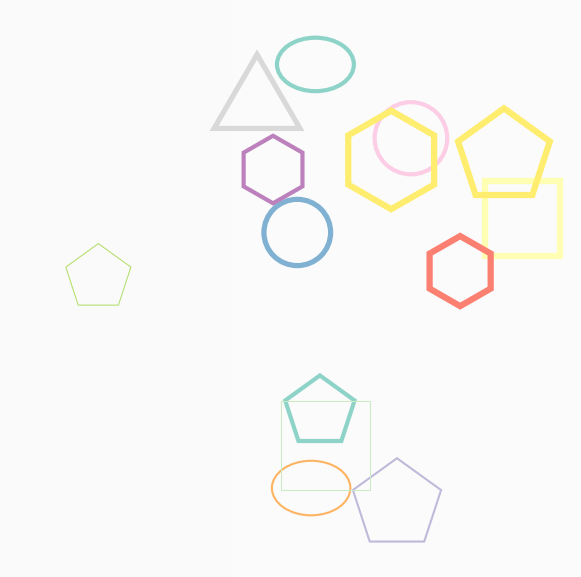[{"shape": "pentagon", "thickness": 2, "radius": 0.31, "center": [0.55, 0.286]}, {"shape": "oval", "thickness": 2, "radius": 0.33, "center": [0.543, 0.888]}, {"shape": "square", "thickness": 3, "radius": 0.32, "center": [0.9, 0.621]}, {"shape": "pentagon", "thickness": 1, "radius": 0.4, "center": [0.683, 0.126]}, {"shape": "hexagon", "thickness": 3, "radius": 0.3, "center": [0.792, 0.53]}, {"shape": "circle", "thickness": 2.5, "radius": 0.29, "center": [0.511, 0.597]}, {"shape": "oval", "thickness": 1, "radius": 0.34, "center": [0.535, 0.154]}, {"shape": "pentagon", "thickness": 0.5, "radius": 0.29, "center": [0.169, 0.518]}, {"shape": "circle", "thickness": 2, "radius": 0.31, "center": [0.707, 0.76]}, {"shape": "triangle", "thickness": 2.5, "radius": 0.43, "center": [0.442, 0.819]}, {"shape": "hexagon", "thickness": 2, "radius": 0.29, "center": [0.47, 0.706]}, {"shape": "square", "thickness": 0.5, "radius": 0.38, "center": [0.559, 0.228]}, {"shape": "hexagon", "thickness": 3, "radius": 0.43, "center": [0.673, 0.722]}, {"shape": "pentagon", "thickness": 3, "radius": 0.41, "center": [0.867, 0.729]}]